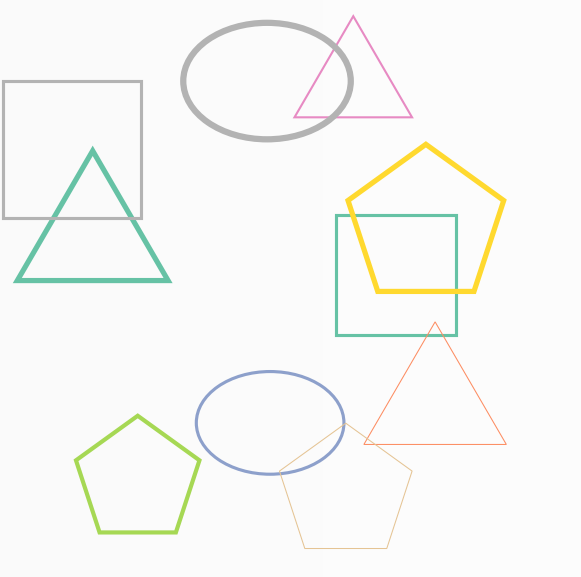[{"shape": "triangle", "thickness": 2.5, "radius": 0.75, "center": [0.159, 0.588]}, {"shape": "square", "thickness": 1.5, "radius": 0.52, "center": [0.681, 0.523]}, {"shape": "triangle", "thickness": 0.5, "radius": 0.71, "center": [0.749, 0.3]}, {"shape": "oval", "thickness": 1.5, "radius": 0.63, "center": [0.465, 0.267]}, {"shape": "triangle", "thickness": 1, "radius": 0.58, "center": [0.608, 0.854]}, {"shape": "pentagon", "thickness": 2, "radius": 0.56, "center": [0.237, 0.168]}, {"shape": "pentagon", "thickness": 2.5, "radius": 0.7, "center": [0.733, 0.608]}, {"shape": "pentagon", "thickness": 0.5, "radius": 0.6, "center": [0.595, 0.146]}, {"shape": "oval", "thickness": 3, "radius": 0.72, "center": [0.459, 0.859]}, {"shape": "square", "thickness": 1.5, "radius": 0.59, "center": [0.124, 0.74]}]